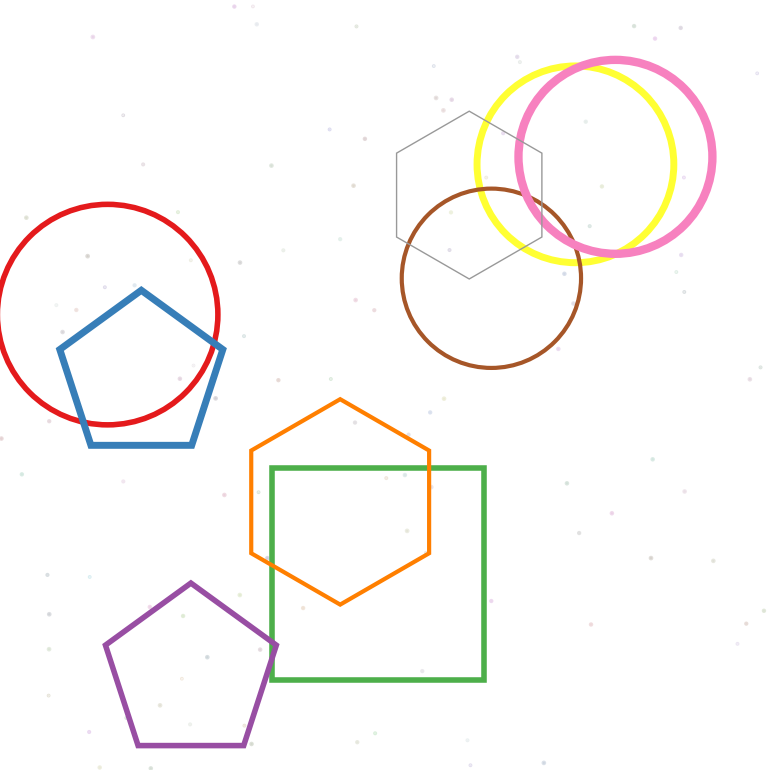[{"shape": "circle", "thickness": 2, "radius": 0.72, "center": [0.14, 0.591]}, {"shape": "pentagon", "thickness": 2.5, "radius": 0.56, "center": [0.184, 0.512]}, {"shape": "square", "thickness": 2, "radius": 0.69, "center": [0.491, 0.255]}, {"shape": "pentagon", "thickness": 2, "radius": 0.58, "center": [0.248, 0.126]}, {"shape": "hexagon", "thickness": 1.5, "radius": 0.67, "center": [0.442, 0.348]}, {"shape": "circle", "thickness": 2.5, "radius": 0.64, "center": [0.747, 0.787]}, {"shape": "circle", "thickness": 1.5, "radius": 0.58, "center": [0.638, 0.639]}, {"shape": "circle", "thickness": 3, "radius": 0.63, "center": [0.799, 0.796]}, {"shape": "hexagon", "thickness": 0.5, "radius": 0.54, "center": [0.609, 0.747]}]